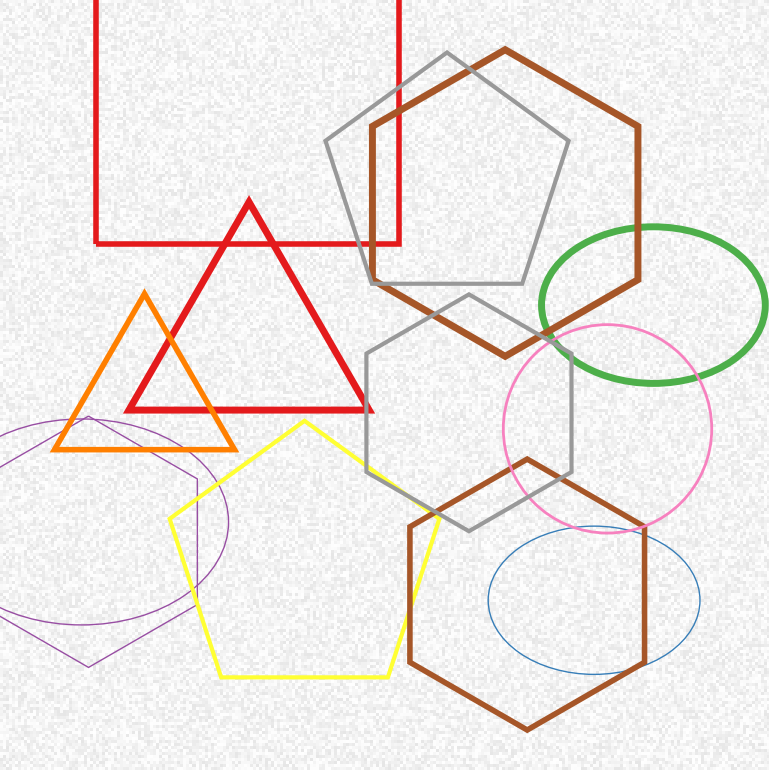[{"shape": "square", "thickness": 2, "radius": 0.99, "center": [0.321, 0.881]}, {"shape": "triangle", "thickness": 2.5, "radius": 0.9, "center": [0.323, 0.557]}, {"shape": "oval", "thickness": 0.5, "radius": 0.69, "center": [0.772, 0.22]}, {"shape": "oval", "thickness": 2.5, "radius": 0.73, "center": [0.849, 0.604]}, {"shape": "oval", "thickness": 0.5, "radius": 0.96, "center": [0.106, 0.322]}, {"shape": "hexagon", "thickness": 0.5, "radius": 0.82, "center": [0.115, 0.296]}, {"shape": "triangle", "thickness": 2, "radius": 0.67, "center": [0.188, 0.484]}, {"shape": "pentagon", "thickness": 1.5, "radius": 0.92, "center": [0.395, 0.269]}, {"shape": "hexagon", "thickness": 2, "radius": 0.88, "center": [0.685, 0.228]}, {"shape": "hexagon", "thickness": 2.5, "radius": 1.0, "center": [0.656, 0.736]}, {"shape": "circle", "thickness": 1, "radius": 0.68, "center": [0.789, 0.443]}, {"shape": "pentagon", "thickness": 1.5, "radius": 0.83, "center": [0.581, 0.766]}, {"shape": "hexagon", "thickness": 1.5, "radius": 0.77, "center": [0.609, 0.464]}]